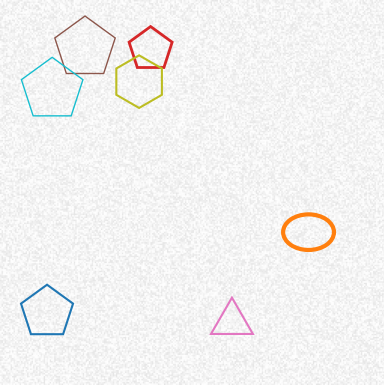[{"shape": "pentagon", "thickness": 1.5, "radius": 0.36, "center": [0.122, 0.189]}, {"shape": "oval", "thickness": 3, "radius": 0.33, "center": [0.801, 0.397]}, {"shape": "pentagon", "thickness": 2, "radius": 0.29, "center": [0.391, 0.872]}, {"shape": "pentagon", "thickness": 1, "radius": 0.41, "center": [0.221, 0.876]}, {"shape": "triangle", "thickness": 1.5, "radius": 0.31, "center": [0.602, 0.164]}, {"shape": "hexagon", "thickness": 1.5, "radius": 0.34, "center": [0.361, 0.788]}, {"shape": "pentagon", "thickness": 1, "radius": 0.42, "center": [0.135, 0.767]}]